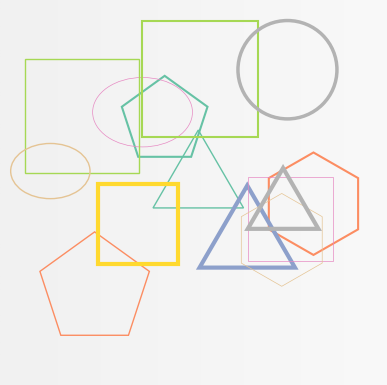[{"shape": "pentagon", "thickness": 1.5, "radius": 0.58, "center": [0.425, 0.687]}, {"shape": "triangle", "thickness": 1, "radius": 0.67, "center": [0.512, 0.527]}, {"shape": "hexagon", "thickness": 1.5, "radius": 0.67, "center": [0.809, 0.471]}, {"shape": "pentagon", "thickness": 1, "radius": 0.74, "center": [0.244, 0.249]}, {"shape": "triangle", "thickness": 3, "radius": 0.71, "center": [0.638, 0.376]}, {"shape": "oval", "thickness": 0.5, "radius": 0.64, "center": [0.368, 0.709]}, {"shape": "square", "thickness": 0.5, "radius": 0.55, "center": [0.749, 0.432]}, {"shape": "square", "thickness": 1, "radius": 0.74, "center": [0.212, 0.699]}, {"shape": "square", "thickness": 1.5, "radius": 0.75, "center": [0.515, 0.795]}, {"shape": "square", "thickness": 3, "radius": 0.52, "center": [0.357, 0.418]}, {"shape": "hexagon", "thickness": 0.5, "radius": 0.6, "center": [0.727, 0.377]}, {"shape": "oval", "thickness": 1, "radius": 0.51, "center": [0.13, 0.556]}, {"shape": "triangle", "thickness": 3, "radius": 0.53, "center": [0.731, 0.458]}, {"shape": "circle", "thickness": 2.5, "radius": 0.64, "center": [0.742, 0.819]}]